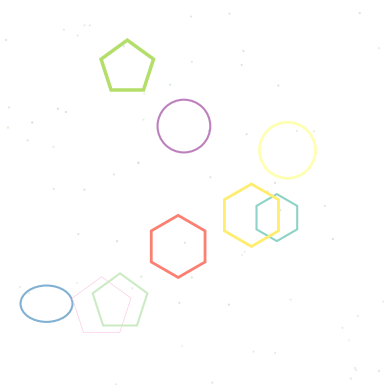[{"shape": "hexagon", "thickness": 1.5, "radius": 0.3, "center": [0.719, 0.435]}, {"shape": "circle", "thickness": 2, "radius": 0.36, "center": [0.747, 0.61]}, {"shape": "hexagon", "thickness": 2, "radius": 0.4, "center": [0.463, 0.36]}, {"shape": "oval", "thickness": 1.5, "radius": 0.34, "center": [0.121, 0.211]}, {"shape": "pentagon", "thickness": 2.5, "radius": 0.36, "center": [0.331, 0.824]}, {"shape": "pentagon", "thickness": 0.5, "radius": 0.4, "center": [0.264, 0.201]}, {"shape": "circle", "thickness": 1.5, "radius": 0.34, "center": [0.478, 0.673]}, {"shape": "pentagon", "thickness": 1.5, "radius": 0.37, "center": [0.312, 0.215]}, {"shape": "hexagon", "thickness": 2, "radius": 0.41, "center": [0.653, 0.441]}]